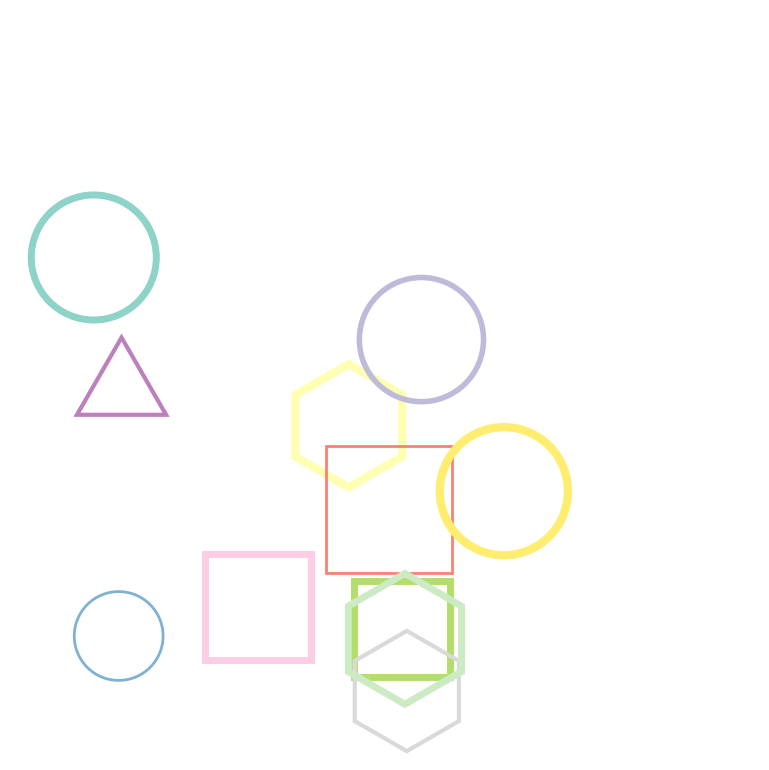[{"shape": "circle", "thickness": 2.5, "radius": 0.41, "center": [0.122, 0.666]}, {"shape": "hexagon", "thickness": 3, "radius": 0.4, "center": [0.453, 0.447]}, {"shape": "circle", "thickness": 2, "radius": 0.4, "center": [0.547, 0.559]}, {"shape": "square", "thickness": 1, "radius": 0.41, "center": [0.505, 0.338]}, {"shape": "circle", "thickness": 1, "radius": 0.29, "center": [0.154, 0.174]}, {"shape": "square", "thickness": 2.5, "radius": 0.31, "center": [0.522, 0.183]}, {"shape": "square", "thickness": 2.5, "radius": 0.34, "center": [0.336, 0.211]}, {"shape": "hexagon", "thickness": 1.5, "radius": 0.39, "center": [0.528, 0.103]}, {"shape": "triangle", "thickness": 1.5, "radius": 0.33, "center": [0.158, 0.495]}, {"shape": "hexagon", "thickness": 2.5, "radius": 0.42, "center": [0.526, 0.17]}, {"shape": "circle", "thickness": 3, "radius": 0.42, "center": [0.654, 0.362]}]